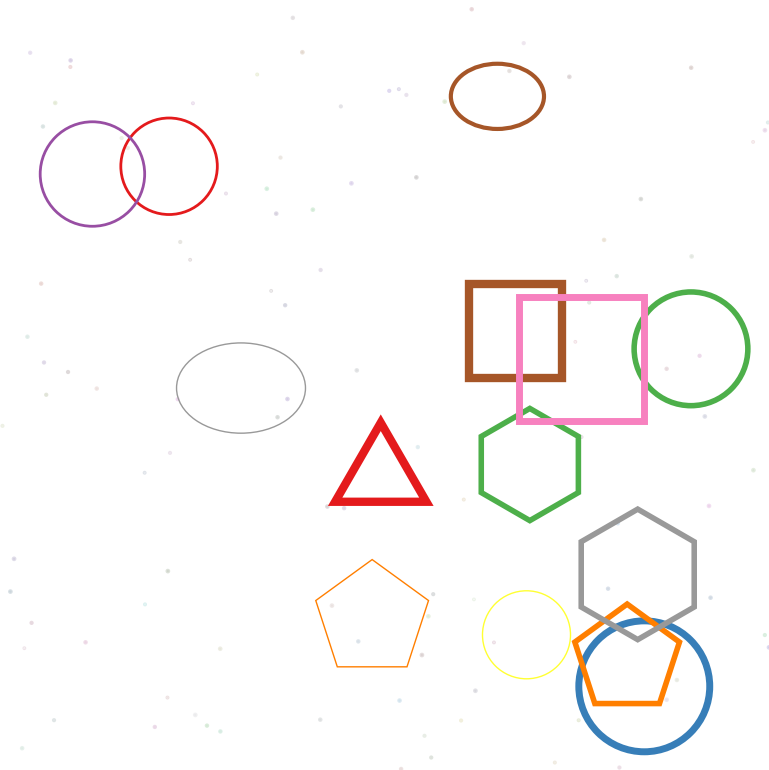[{"shape": "triangle", "thickness": 3, "radius": 0.34, "center": [0.494, 0.383]}, {"shape": "circle", "thickness": 1, "radius": 0.31, "center": [0.22, 0.784]}, {"shape": "circle", "thickness": 2.5, "radius": 0.43, "center": [0.837, 0.109]}, {"shape": "circle", "thickness": 2, "radius": 0.37, "center": [0.897, 0.547]}, {"shape": "hexagon", "thickness": 2, "radius": 0.36, "center": [0.688, 0.397]}, {"shape": "circle", "thickness": 1, "radius": 0.34, "center": [0.12, 0.774]}, {"shape": "pentagon", "thickness": 2, "radius": 0.36, "center": [0.814, 0.144]}, {"shape": "pentagon", "thickness": 0.5, "radius": 0.38, "center": [0.483, 0.196]}, {"shape": "circle", "thickness": 0.5, "radius": 0.29, "center": [0.684, 0.176]}, {"shape": "square", "thickness": 3, "radius": 0.3, "center": [0.67, 0.57]}, {"shape": "oval", "thickness": 1.5, "radius": 0.3, "center": [0.646, 0.875]}, {"shape": "square", "thickness": 2.5, "radius": 0.4, "center": [0.755, 0.534]}, {"shape": "oval", "thickness": 0.5, "radius": 0.42, "center": [0.313, 0.496]}, {"shape": "hexagon", "thickness": 2, "radius": 0.42, "center": [0.828, 0.254]}]